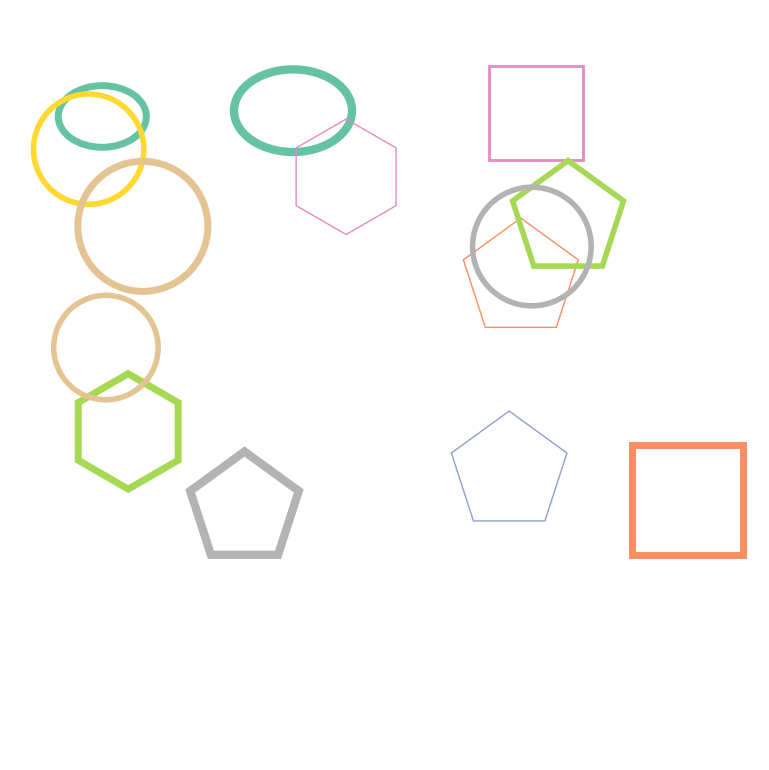[{"shape": "oval", "thickness": 3, "radius": 0.38, "center": [0.381, 0.856]}, {"shape": "oval", "thickness": 2.5, "radius": 0.29, "center": [0.133, 0.849]}, {"shape": "pentagon", "thickness": 0.5, "radius": 0.39, "center": [0.676, 0.638]}, {"shape": "square", "thickness": 2.5, "radius": 0.36, "center": [0.893, 0.351]}, {"shape": "pentagon", "thickness": 0.5, "radius": 0.39, "center": [0.661, 0.387]}, {"shape": "square", "thickness": 1, "radius": 0.31, "center": [0.696, 0.853]}, {"shape": "hexagon", "thickness": 0.5, "radius": 0.37, "center": [0.449, 0.77]}, {"shape": "pentagon", "thickness": 2, "radius": 0.38, "center": [0.738, 0.716]}, {"shape": "hexagon", "thickness": 2.5, "radius": 0.37, "center": [0.166, 0.44]}, {"shape": "circle", "thickness": 2, "radius": 0.36, "center": [0.115, 0.806]}, {"shape": "circle", "thickness": 2.5, "radius": 0.42, "center": [0.185, 0.706]}, {"shape": "circle", "thickness": 2, "radius": 0.34, "center": [0.138, 0.549]}, {"shape": "pentagon", "thickness": 3, "radius": 0.37, "center": [0.318, 0.339]}, {"shape": "circle", "thickness": 2, "radius": 0.39, "center": [0.691, 0.68]}]